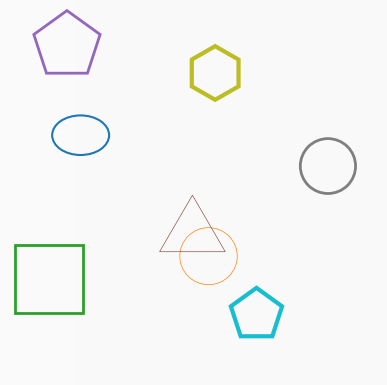[{"shape": "oval", "thickness": 1.5, "radius": 0.37, "center": [0.208, 0.649]}, {"shape": "circle", "thickness": 0.5, "radius": 0.37, "center": [0.538, 0.335]}, {"shape": "square", "thickness": 2, "radius": 0.44, "center": [0.126, 0.275]}, {"shape": "pentagon", "thickness": 2, "radius": 0.45, "center": [0.173, 0.883]}, {"shape": "triangle", "thickness": 0.5, "radius": 0.49, "center": [0.497, 0.395]}, {"shape": "circle", "thickness": 2, "radius": 0.36, "center": [0.846, 0.569]}, {"shape": "hexagon", "thickness": 3, "radius": 0.35, "center": [0.555, 0.81]}, {"shape": "pentagon", "thickness": 3, "radius": 0.35, "center": [0.662, 0.183]}]